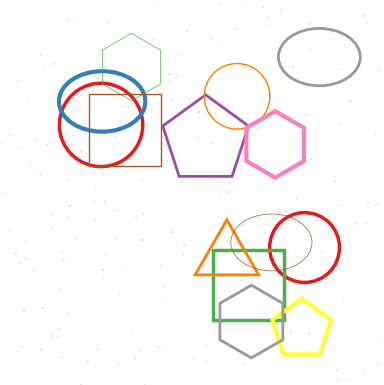[{"shape": "circle", "thickness": 2.5, "radius": 0.54, "center": [0.262, 0.676]}, {"shape": "circle", "thickness": 2.5, "radius": 0.45, "center": [0.791, 0.357]}, {"shape": "oval", "thickness": 3, "radius": 0.56, "center": [0.265, 0.736]}, {"shape": "hexagon", "thickness": 0.5, "radius": 0.44, "center": [0.342, 0.826]}, {"shape": "square", "thickness": 2.5, "radius": 0.46, "center": [0.645, 0.259]}, {"shape": "pentagon", "thickness": 2, "radius": 0.59, "center": [0.534, 0.637]}, {"shape": "triangle", "thickness": 2, "radius": 0.48, "center": [0.589, 0.334]}, {"shape": "circle", "thickness": 1, "radius": 0.43, "center": [0.616, 0.75]}, {"shape": "pentagon", "thickness": 3, "radius": 0.4, "center": [0.784, 0.144]}, {"shape": "square", "thickness": 1, "radius": 0.47, "center": [0.324, 0.663]}, {"shape": "oval", "thickness": 0.5, "radius": 0.53, "center": [0.705, 0.37]}, {"shape": "hexagon", "thickness": 3, "radius": 0.43, "center": [0.715, 0.625]}, {"shape": "hexagon", "thickness": 2, "radius": 0.47, "center": [0.653, 0.165]}, {"shape": "oval", "thickness": 2, "radius": 0.53, "center": [0.829, 0.852]}]